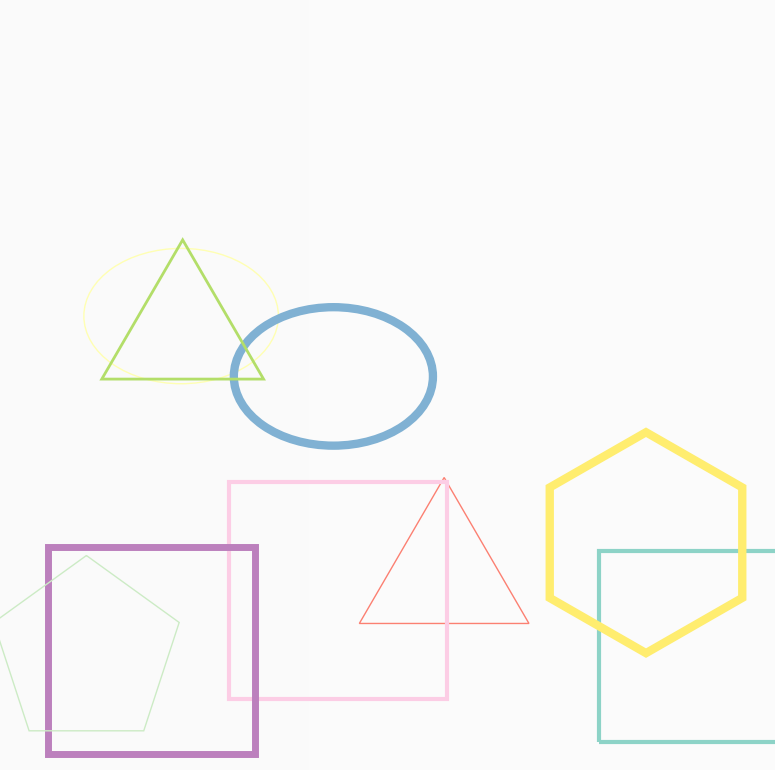[{"shape": "square", "thickness": 1.5, "radius": 0.62, "center": [0.897, 0.16]}, {"shape": "oval", "thickness": 0.5, "radius": 0.63, "center": [0.234, 0.59]}, {"shape": "triangle", "thickness": 0.5, "radius": 0.63, "center": [0.573, 0.253]}, {"shape": "oval", "thickness": 3, "radius": 0.64, "center": [0.43, 0.511]}, {"shape": "triangle", "thickness": 1, "radius": 0.6, "center": [0.236, 0.568]}, {"shape": "square", "thickness": 1.5, "radius": 0.71, "center": [0.436, 0.234]}, {"shape": "square", "thickness": 2.5, "radius": 0.67, "center": [0.196, 0.155]}, {"shape": "pentagon", "thickness": 0.5, "radius": 0.63, "center": [0.112, 0.153]}, {"shape": "hexagon", "thickness": 3, "radius": 0.72, "center": [0.834, 0.295]}]